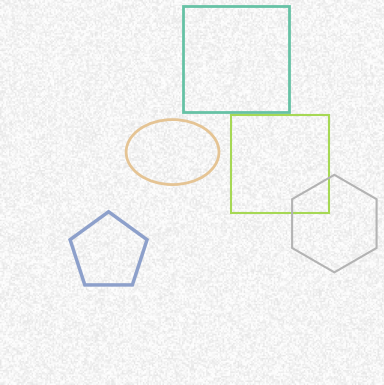[{"shape": "square", "thickness": 2, "radius": 0.69, "center": [0.613, 0.848]}, {"shape": "pentagon", "thickness": 2.5, "radius": 0.53, "center": [0.282, 0.345]}, {"shape": "square", "thickness": 1.5, "radius": 0.64, "center": [0.727, 0.574]}, {"shape": "oval", "thickness": 2, "radius": 0.6, "center": [0.448, 0.605]}, {"shape": "hexagon", "thickness": 1.5, "radius": 0.63, "center": [0.868, 0.419]}]